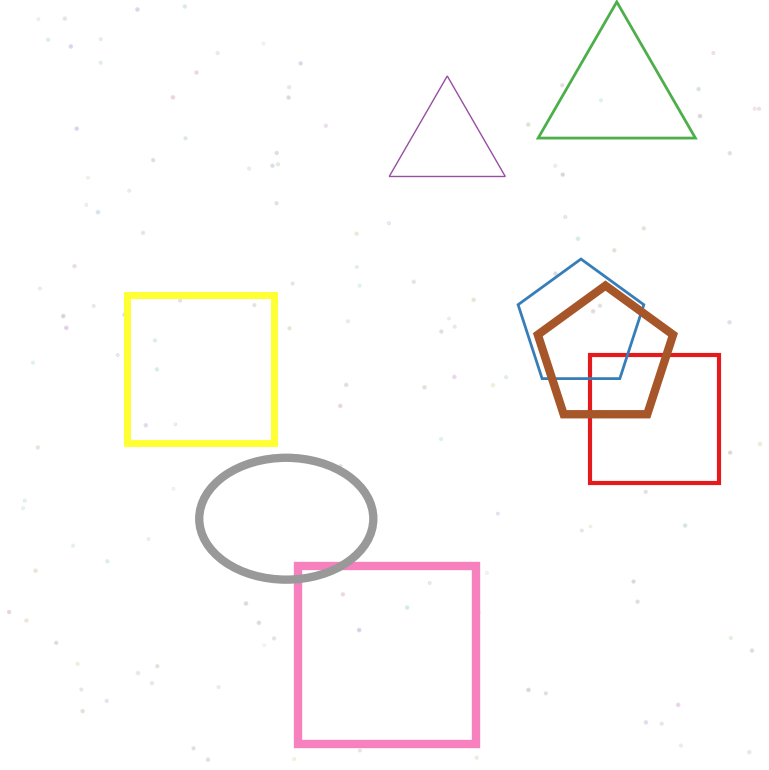[{"shape": "square", "thickness": 1.5, "radius": 0.42, "center": [0.85, 0.456]}, {"shape": "pentagon", "thickness": 1, "radius": 0.43, "center": [0.755, 0.578]}, {"shape": "triangle", "thickness": 1, "radius": 0.59, "center": [0.801, 0.88]}, {"shape": "triangle", "thickness": 0.5, "radius": 0.44, "center": [0.581, 0.814]}, {"shape": "square", "thickness": 2.5, "radius": 0.48, "center": [0.26, 0.521]}, {"shape": "pentagon", "thickness": 3, "radius": 0.46, "center": [0.786, 0.537]}, {"shape": "square", "thickness": 3, "radius": 0.58, "center": [0.503, 0.149]}, {"shape": "oval", "thickness": 3, "radius": 0.57, "center": [0.372, 0.326]}]